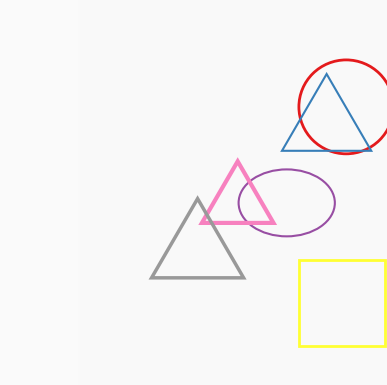[{"shape": "circle", "thickness": 2, "radius": 0.61, "center": [0.893, 0.722]}, {"shape": "triangle", "thickness": 1.5, "radius": 0.66, "center": [0.843, 0.675]}, {"shape": "oval", "thickness": 1.5, "radius": 0.62, "center": [0.74, 0.473]}, {"shape": "square", "thickness": 2, "radius": 0.56, "center": [0.883, 0.213]}, {"shape": "triangle", "thickness": 3, "radius": 0.53, "center": [0.613, 0.474]}, {"shape": "triangle", "thickness": 2.5, "radius": 0.69, "center": [0.51, 0.347]}]